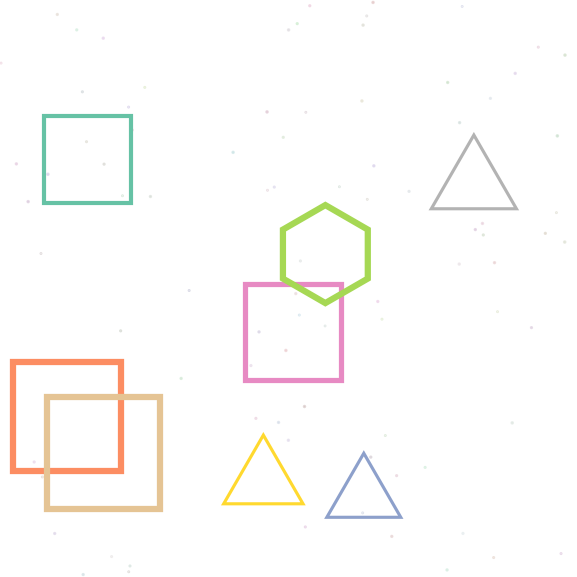[{"shape": "square", "thickness": 2, "radius": 0.38, "center": [0.152, 0.723]}, {"shape": "square", "thickness": 3, "radius": 0.47, "center": [0.116, 0.278]}, {"shape": "triangle", "thickness": 1.5, "radius": 0.37, "center": [0.63, 0.14]}, {"shape": "square", "thickness": 2.5, "radius": 0.42, "center": [0.508, 0.424]}, {"shape": "hexagon", "thickness": 3, "radius": 0.42, "center": [0.563, 0.559]}, {"shape": "triangle", "thickness": 1.5, "radius": 0.4, "center": [0.456, 0.166]}, {"shape": "square", "thickness": 3, "radius": 0.49, "center": [0.18, 0.215]}, {"shape": "triangle", "thickness": 1.5, "radius": 0.43, "center": [0.821, 0.68]}]